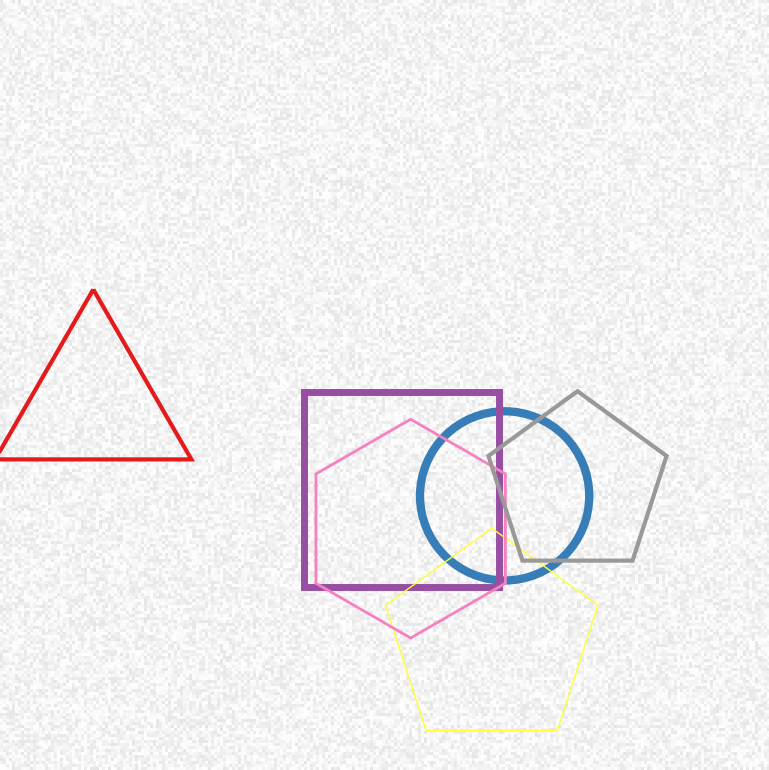[{"shape": "triangle", "thickness": 1.5, "radius": 0.74, "center": [0.121, 0.477]}, {"shape": "circle", "thickness": 3, "radius": 0.55, "center": [0.655, 0.356]}, {"shape": "square", "thickness": 2.5, "radius": 0.63, "center": [0.522, 0.364]}, {"shape": "pentagon", "thickness": 0.5, "radius": 0.73, "center": [0.639, 0.169]}, {"shape": "hexagon", "thickness": 1, "radius": 0.71, "center": [0.533, 0.313]}, {"shape": "pentagon", "thickness": 1.5, "radius": 0.61, "center": [0.75, 0.37]}]